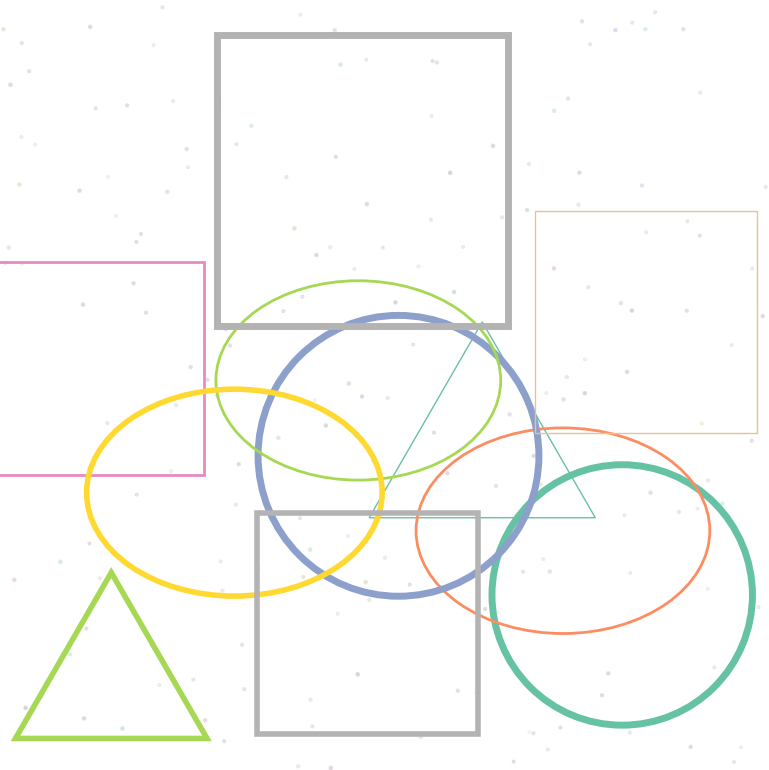[{"shape": "circle", "thickness": 2.5, "radius": 0.85, "center": [0.808, 0.227]}, {"shape": "triangle", "thickness": 0.5, "radius": 0.85, "center": [0.626, 0.412]}, {"shape": "oval", "thickness": 1, "radius": 0.95, "center": [0.731, 0.311]}, {"shape": "circle", "thickness": 2.5, "radius": 0.91, "center": [0.518, 0.408]}, {"shape": "square", "thickness": 1, "radius": 0.69, "center": [0.127, 0.522]}, {"shape": "triangle", "thickness": 2, "radius": 0.72, "center": [0.144, 0.113]}, {"shape": "oval", "thickness": 1, "radius": 0.92, "center": [0.465, 0.506]}, {"shape": "oval", "thickness": 2, "radius": 0.96, "center": [0.304, 0.36]}, {"shape": "square", "thickness": 0.5, "radius": 0.72, "center": [0.839, 0.582]}, {"shape": "square", "thickness": 2, "radius": 0.72, "center": [0.478, 0.19]}, {"shape": "square", "thickness": 2.5, "radius": 0.94, "center": [0.471, 0.765]}]